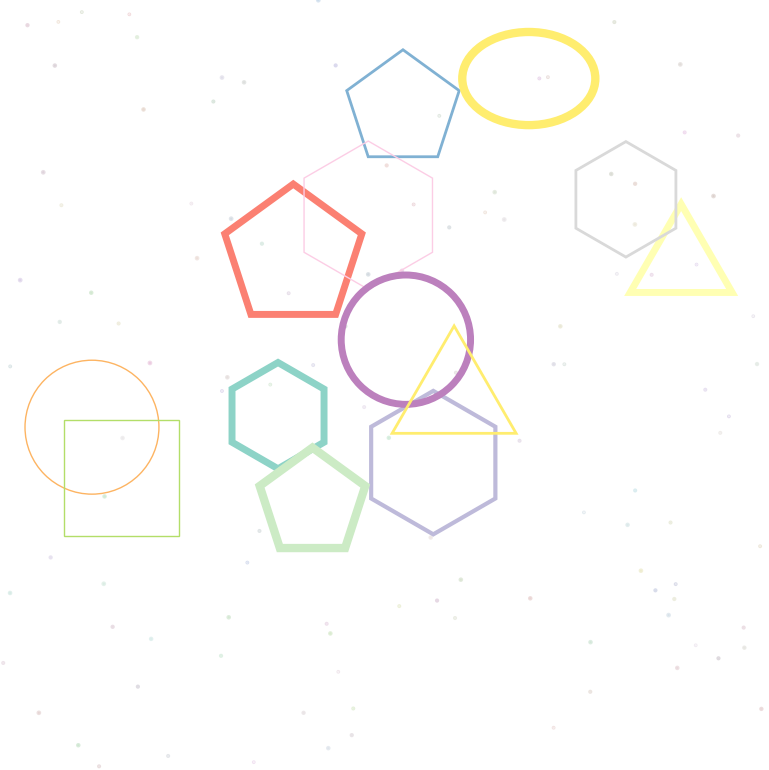[{"shape": "hexagon", "thickness": 2.5, "radius": 0.34, "center": [0.361, 0.46]}, {"shape": "triangle", "thickness": 2.5, "radius": 0.38, "center": [0.885, 0.658]}, {"shape": "hexagon", "thickness": 1.5, "radius": 0.47, "center": [0.563, 0.399]}, {"shape": "pentagon", "thickness": 2.5, "radius": 0.47, "center": [0.381, 0.667]}, {"shape": "pentagon", "thickness": 1, "radius": 0.38, "center": [0.523, 0.859]}, {"shape": "circle", "thickness": 0.5, "radius": 0.43, "center": [0.119, 0.445]}, {"shape": "square", "thickness": 0.5, "radius": 0.38, "center": [0.158, 0.379]}, {"shape": "hexagon", "thickness": 0.5, "radius": 0.48, "center": [0.478, 0.721]}, {"shape": "hexagon", "thickness": 1, "radius": 0.37, "center": [0.813, 0.741]}, {"shape": "circle", "thickness": 2.5, "radius": 0.42, "center": [0.527, 0.559]}, {"shape": "pentagon", "thickness": 3, "radius": 0.36, "center": [0.406, 0.347]}, {"shape": "oval", "thickness": 3, "radius": 0.43, "center": [0.687, 0.898]}, {"shape": "triangle", "thickness": 1, "radius": 0.47, "center": [0.59, 0.484]}]